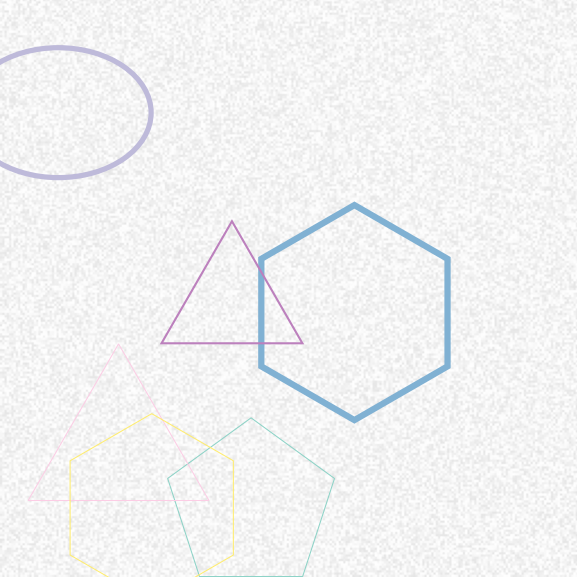[{"shape": "pentagon", "thickness": 0.5, "radius": 0.76, "center": [0.435, 0.124]}, {"shape": "oval", "thickness": 2.5, "radius": 0.8, "center": [0.101, 0.804]}, {"shape": "hexagon", "thickness": 3, "radius": 0.93, "center": [0.614, 0.458]}, {"shape": "triangle", "thickness": 0.5, "radius": 0.9, "center": [0.205, 0.223]}, {"shape": "triangle", "thickness": 1, "radius": 0.7, "center": [0.402, 0.475]}, {"shape": "hexagon", "thickness": 0.5, "radius": 0.82, "center": [0.263, 0.12]}]